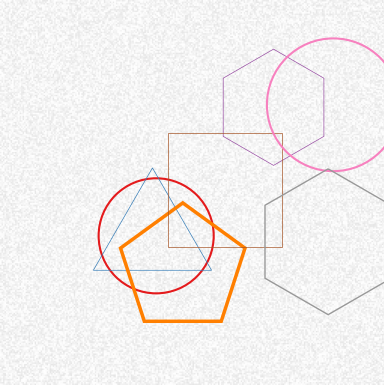[{"shape": "circle", "thickness": 1.5, "radius": 0.75, "center": [0.406, 0.387]}, {"shape": "triangle", "thickness": 0.5, "radius": 0.89, "center": [0.396, 0.387]}, {"shape": "hexagon", "thickness": 0.5, "radius": 0.75, "center": [0.711, 0.721]}, {"shape": "pentagon", "thickness": 2.5, "radius": 0.85, "center": [0.475, 0.303]}, {"shape": "square", "thickness": 0.5, "radius": 0.74, "center": [0.583, 0.505]}, {"shape": "circle", "thickness": 1.5, "radius": 0.86, "center": [0.866, 0.728]}, {"shape": "hexagon", "thickness": 1, "radius": 0.95, "center": [0.852, 0.372]}]